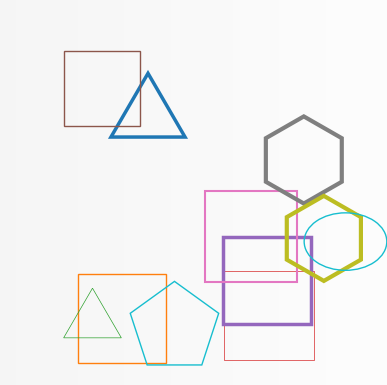[{"shape": "triangle", "thickness": 2.5, "radius": 0.55, "center": [0.382, 0.699]}, {"shape": "square", "thickness": 1, "radius": 0.57, "center": [0.315, 0.173]}, {"shape": "triangle", "thickness": 0.5, "radius": 0.43, "center": [0.239, 0.165]}, {"shape": "square", "thickness": 0.5, "radius": 0.58, "center": [0.694, 0.181]}, {"shape": "square", "thickness": 2.5, "radius": 0.57, "center": [0.689, 0.272]}, {"shape": "square", "thickness": 1, "radius": 0.49, "center": [0.263, 0.77]}, {"shape": "square", "thickness": 1.5, "radius": 0.59, "center": [0.647, 0.387]}, {"shape": "hexagon", "thickness": 3, "radius": 0.57, "center": [0.784, 0.584]}, {"shape": "hexagon", "thickness": 3, "radius": 0.55, "center": [0.836, 0.381]}, {"shape": "oval", "thickness": 1, "radius": 0.53, "center": [0.892, 0.373]}, {"shape": "pentagon", "thickness": 1, "radius": 0.6, "center": [0.45, 0.149]}]